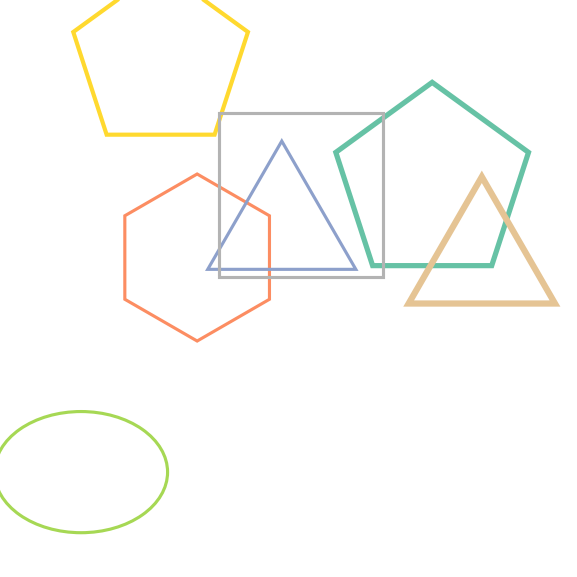[{"shape": "pentagon", "thickness": 2.5, "radius": 0.88, "center": [0.748, 0.681]}, {"shape": "hexagon", "thickness": 1.5, "radius": 0.72, "center": [0.341, 0.553]}, {"shape": "triangle", "thickness": 1.5, "radius": 0.74, "center": [0.488, 0.607]}, {"shape": "oval", "thickness": 1.5, "radius": 0.75, "center": [0.14, 0.182]}, {"shape": "pentagon", "thickness": 2, "radius": 0.8, "center": [0.278, 0.895]}, {"shape": "triangle", "thickness": 3, "radius": 0.73, "center": [0.834, 0.547]}, {"shape": "square", "thickness": 1.5, "radius": 0.71, "center": [0.521, 0.662]}]